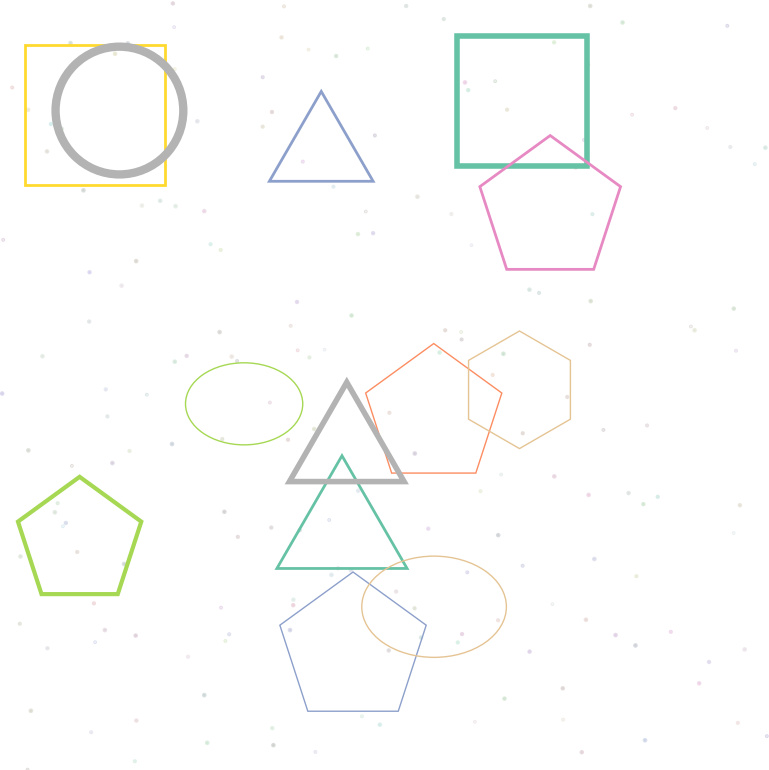[{"shape": "square", "thickness": 2, "radius": 0.42, "center": [0.678, 0.869]}, {"shape": "triangle", "thickness": 1, "radius": 0.49, "center": [0.444, 0.311]}, {"shape": "pentagon", "thickness": 0.5, "radius": 0.46, "center": [0.563, 0.461]}, {"shape": "pentagon", "thickness": 0.5, "radius": 0.5, "center": [0.458, 0.157]}, {"shape": "triangle", "thickness": 1, "radius": 0.39, "center": [0.417, 0.803]}, {"shape": "pentagon", "thickness": 1, "radius": 0.48, "center": [0.715, 0.728]}, {"shape": "pentagon", "thickness": 1.5, "radius": 0.42, "center": [0.103, 0.297]}, {"shape": "oval", "thickness": 0.5, "radius": 0.38, "center": [0.317, 0.476]}, {"shape": "square", "thickness": 1, "radius": 0.45, "center": [0.124, 0.851]}, {"shape": "oval", "thickness": 0.5, "radius": 0.47, "center": [0.564, 0.212]}, {"shape": "hexagon", "thickness": 0.5, "radius": 0.38, "center": [0.675, 0.494]}, {"shape": "circle", "thickness": 3, "radius": 0.41, "center": [0.155, 0.856]}, {"shape": "triangle", "thickness": 2, "radius": 0.43, "center": [0.45, 0.418]}]